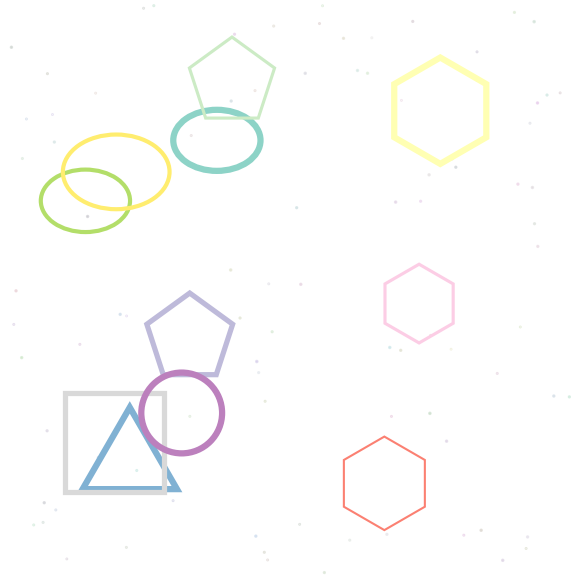[{"shape": "oval", "thickness": 3, "radius": 0.38, "center": [0.376, 0.756]}, {"shape": "hexagon", "thickness": 3, "radius": 0.46, "center": [0.762, 0.807]}, {"shape": "pentagon", "thickness": 2.5, "radius": 0.39, "center": [0.329, 0.414]}, {"shape": "hexagon", "thickness": 1, "radius": 0.4, "center": [0.666, 0.162]}, {"shape": "triangle", "thickness": 3, "radius": 0.47, "center": [0.225, 0.199]}, {"shape": "oval", "thickness": 2, "radius": 0.39, "center": [0.148, 0.651]}, {"shape": "hexagon", "thickness": 1.5, "radius": 0.34, "center": [0.726, 0.473]}, {"shape": "square", "thickness": 2.5, "radius": 0.43, "center": [0.198, 0.233]}, {"shape": "circle", "thickness": 3, "radius": 0.35, "center": [0.315, 0.284]}, {"shape": "pentagon", "thickness": 1.5, "radius": 0.39, "center": [0.402, 0.857]}, {"shape": "oval", "thickness": 2, "radius": 0.46, "center": [0.201, 0.702]}]